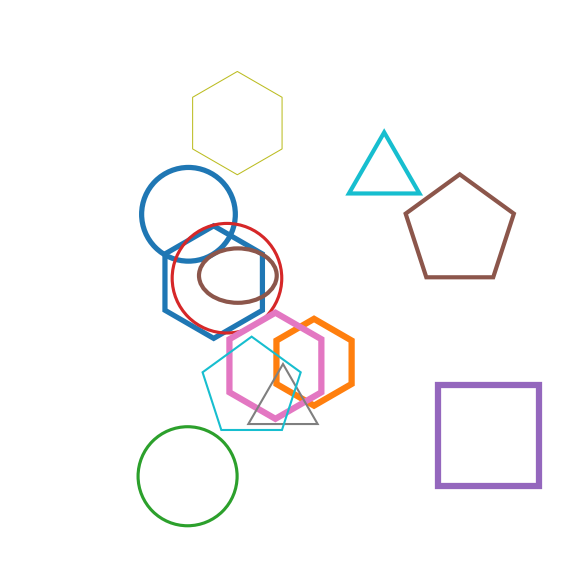[{"shape": "hexagon", "thickness": 2.5, "radius": 0.49, "center": [0.37, 0.511]}, {"shape": "circle", "thickness": 2.5, "radius": 0.41, "center": [0.326, 0.628]}, {"shape": "hexagon", "thickness": 3, "radius": 0.38, "center": [0.544, 0.372]}, {"shape": "circle", "thickness": 1.5, "radius": 0.43, "center": [0.325, 0.174]}, {"shape": "circle", "thickness": 1.5, "radius": 0.47, "center": [0.393, 0.517]}, {"shape": "square", "thickness": 3, "radius": 0.44, "center": [0.846, 0.245]}, {"shape": "pentagon", "thickness": 2, "radius": 0.49, "center": [0.796, 0.599]}, {"shape": "oval", "thickness": 2, "radius": 0.34, "center": [0.412, 0.522]}, {"shape": "hexagon", "thickness": 3, "radius": 0.46, "center": [0.477, 0.366]}, {"shape": "triangle", "thickness": 1, "radius": 0.35, "center": [0.49, 0.3]}, {"shape": "hexagon", "thickness": 0.5, "radius": 0.45, "center": [0.411, 0.786]}, {"shape": "pentagon", "thickness": 1, "radius": 0.45, "center": [0.436, 0.327]}, {"shape": "triangle", "thickness": 2, "radius": 0.35, "center": [0.665, 0.699]}]